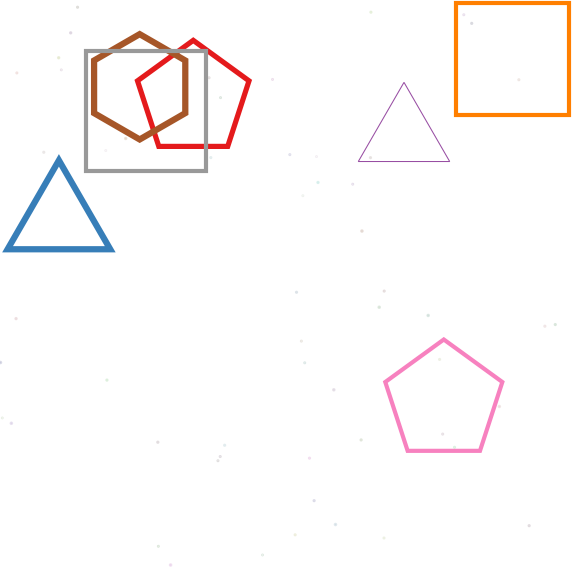[{"shape": "pentagon", "thickness": 2.5, "radius": 0.51, "center": [0.335, 0.828]}, {"shape": "triangle", "thickness": 3, "radius": 0.51, "center": [0.102, 0.619]}, {"shape": "triangle", "thickness": 0.5, "radius": 0.46, "center": [0.7, 0.765]}, {"shape": "square", "thickness": 2, "radius": 0.49, "center": [0.887, 0.897]}, {"shape": "hexagon", "thickness": 3, "radius": 0.46, "center": [0.242, 0.849]}, {"shape": "pentagon", "thickness": 2, "radius": 0.53, "center": [0.768, 0.305]}, {"shape": "square", "thickness": 2, "radius": 0.52, "center": [0.253, 0.807]}]